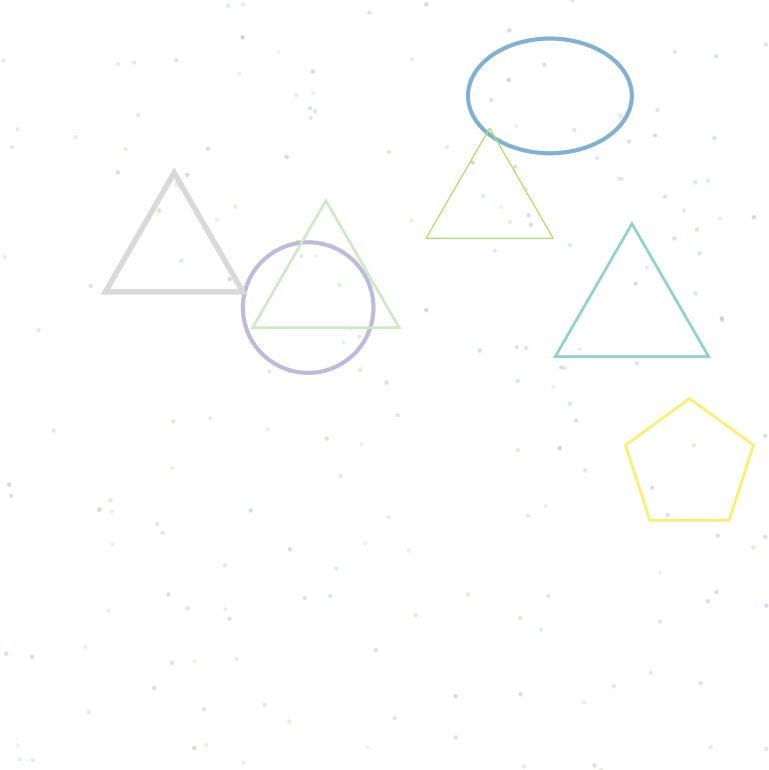[{"shape": "triangle", "thickness": 1, "radius": 0.58, "center": [0.821, 0.594]}, {"shape": "circle", "thickness": 1.5, "radius": 0.42, "center": [0.4, 0.601]}, {"shape": "oval", "thickness": 1.5, "radius": 0.53, "center": [0.714, 0.875]}, {"shape": "triangle", "thickness": 0.5, "radius": 0.48, "center": [0.636, 0.738]}, {"shape": "triangle", "thickness": 2, "radius": 0.52, "center": [0.226, 0.673]}, {"shape": "triangle", "thickness": 1, "radius": 0.55, "center": [0.423, 0.629]}, {"shape": "pentagon", "thickness": 1, "radius": 0.44, "center": [0.896, 0.395]}]